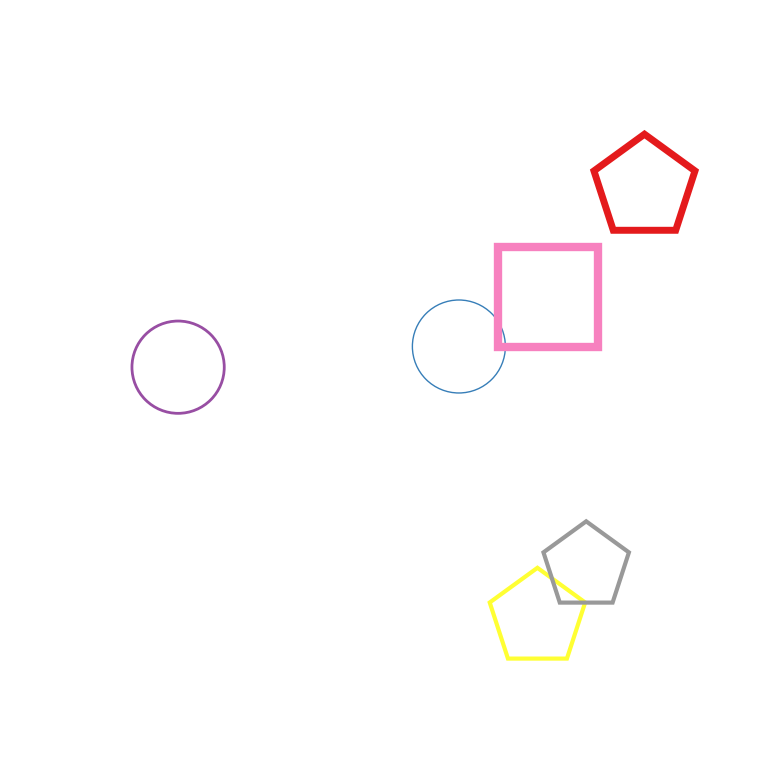[{"shape": "pentagon", "thickness": 2.5, "radius": 0.34, "center": [0.837, 0.757]}, {"shape": "circle", "thickness": 0.5, "radius": 0.3, "center": [0.596, 0.55]}, {"shape": "circle", "thickness": 1, "radius": 0.3, "center": [0.231, 0.523]}, {"shape": "pentagon", "thickness": 1.5, "radius": 0.33, "center": [0.698, 0.197]}, {"shape": "square", "thickness": 3, "radius": 0.32, "center": [0.711, 0.614]}, {"shape": "pentagon", "thickness": 1.5, "radius": 0.29, "center": [0.761, 0.265]}]